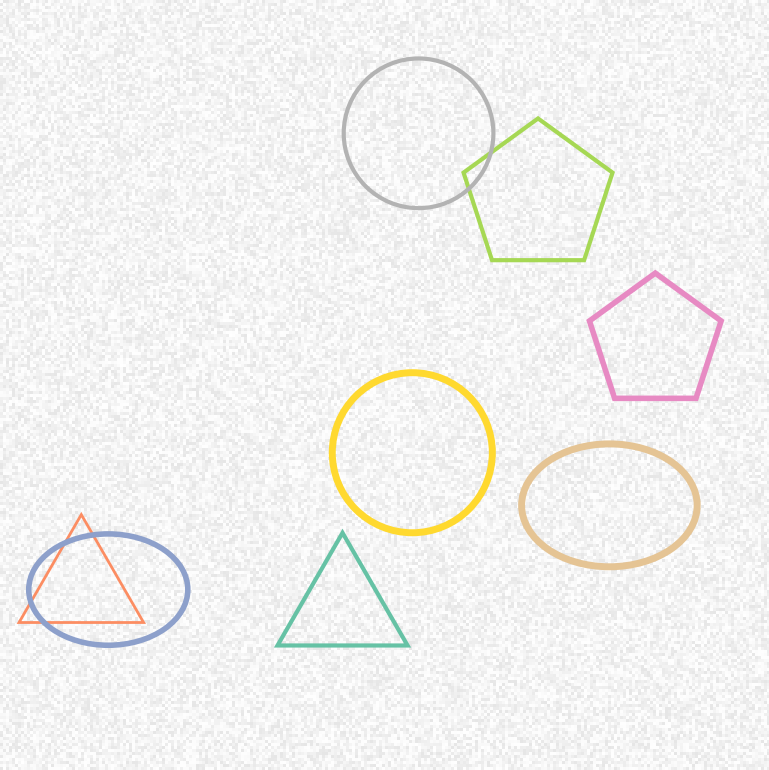[{"shape": "triangle", "thickness": 1.5, "radius": 0.49, "center": [0.445, 0.21]}, {"shape": "triangle", "thickness": 1, "radius": 0.47, "center": [0.106, 0.238]}, {"shape": "oval", "thickness": 2, "radius": 0.52, "center": [0.141, 0.234]}, {"shape": "pentagon", "thickness": 2, "radius": 0.45, "center": [0.851, 0.555]}, {"shape": "pentagon", "thickness": 1.5, "radius": 0.51, "center": [0.699, 0.744]}, {"shape": "circle", "thickness": 2.5, "radius": 0.52, "center": [0.535, 0.412]}, {"shape": "oval", "thickness": 2.5, "radius": 0.57, "center": [0.791, 0.344]}, {"shape": "circle", "thickness": 1.5, "radius": 0.49, "center": [0.544, 0.827]}]